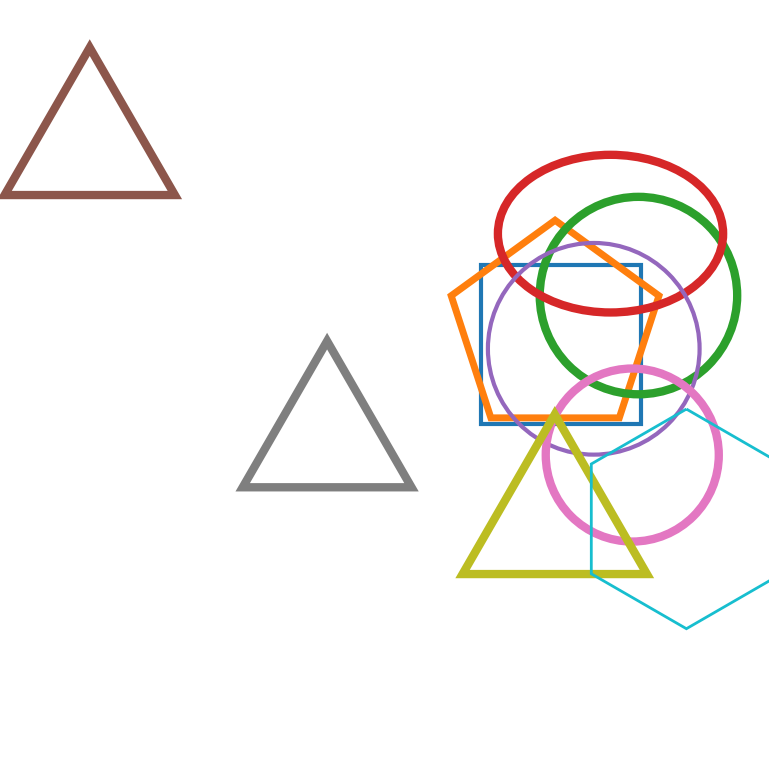[{"shape": "square", "thickness": 1.5, "radius": 0.52, "center": [0.728, 0.552]}, {"shape": "pentagon", "thickness": 2.5, "radius": 0.71, "center": [0.721, 0.572]}, {"shape": "circle", "thickness": 3, "radius": 0.64, "center": [0.829, 0.616]}, {"shape": "oval", "thickness": 3, "radius": 0.73, "center": [0.793, 0.697]}, {"shape": "circle", "thickness": 1.5, "radius": 0.69, "center": [0.771, 0.547]}, {"shape": "triangle", "thickness": 3, "radius": 0.64, "center": [0.117, 0.811]}, {"shape": "circle", "thickness": 3, "radius": 0.56, "center": [0.821, 0.409]}, {"shape": "triangle", "thickness": 3, "radius": 0.63, "center": [0.425, 0.43]}, {"shape": "triangle", "thickness": 3, "radius": 0.69, "center": [0.72, 0.324]}, {"shape": "hexagon", "thickness": 1, "radius": 0.71, "center": [0.891, 0.326]}]